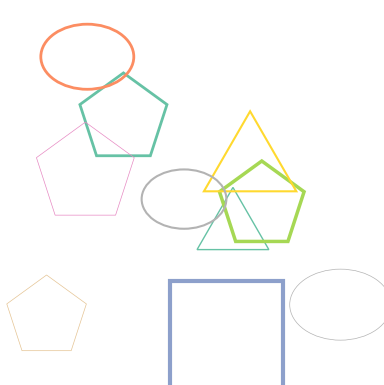[{"shape": "triangle", "thickness": 1, "radius": 0.54, "center": [0.605, 0.406]}, {"shape": "pentagon", "thickness": 2, "radius": 0.59, "center": [0.321, 0.692]}, {"shape": "oval", "thickness": 2, "radius": 0.6, "center": [0.227, 0.853]}, {"shape": "square", "thickness": 3, "radius": 0.73, "center": [0.589, 0.122]}, {"shape": "pentagon", "thickness": 0.5, "radius": 0.67, "center": [0.222, 0.549]}, {"shape": "pentagon", "thickness": 2.5, "radius": 0.58, "center": [0.68, 0.466]}, {"shape": "triangle", "thickness": 1.5, "radius": 0.69, "center": [0.65, 0.572]}, {"shape": "pentagon", "thickness": 0.5, "radius": 0.54, "center": [0.121, 0.177]}, {"shape": "oval", "thickness": 1.5, "radius": 0.55, "center": [0.478, 0.483]}, {"shape": "oval", "thickness": 0.5, "radius": 0.66, "center": [0.884, 0.209]}]